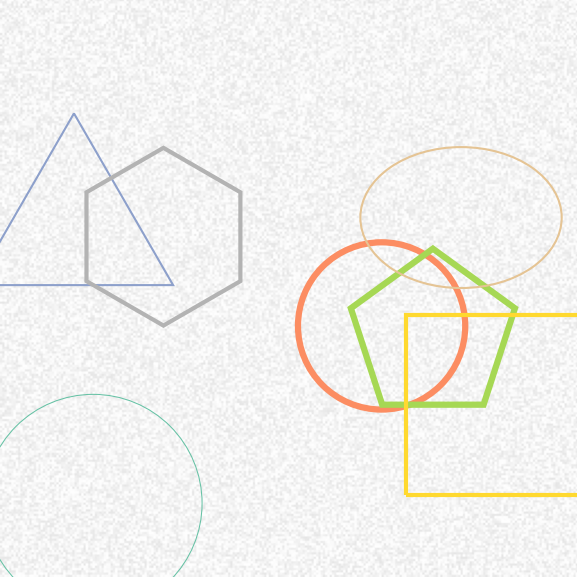[{"shape": "circle", "thickness": 0.5, "radius": 0.94, "center": [0.161, 0.128]}, {"shape": "circle", "thickness": 3, "radius": 0.72, "center": [0.661, 0.435]}, {"shape": "triangle", "thickness": 1, "radius": 0.99, "center": [0.128, 0.605]}, {"shape": "pentagon", "thickness": 3, "radius": 0.75, "center": [0.75, 0.419]}, {"shape": "square", "thickness": 2, "radius": 0.78, "center": [0.86, 0.298]}, {"shape": "oval", "thickness": 1, "radius": 0.87, "center": [0.798, 0.622]}, {"shape": "hexagon", "thickness": 2, "radius": 0.77, "center": [0.283, 0.589]}]